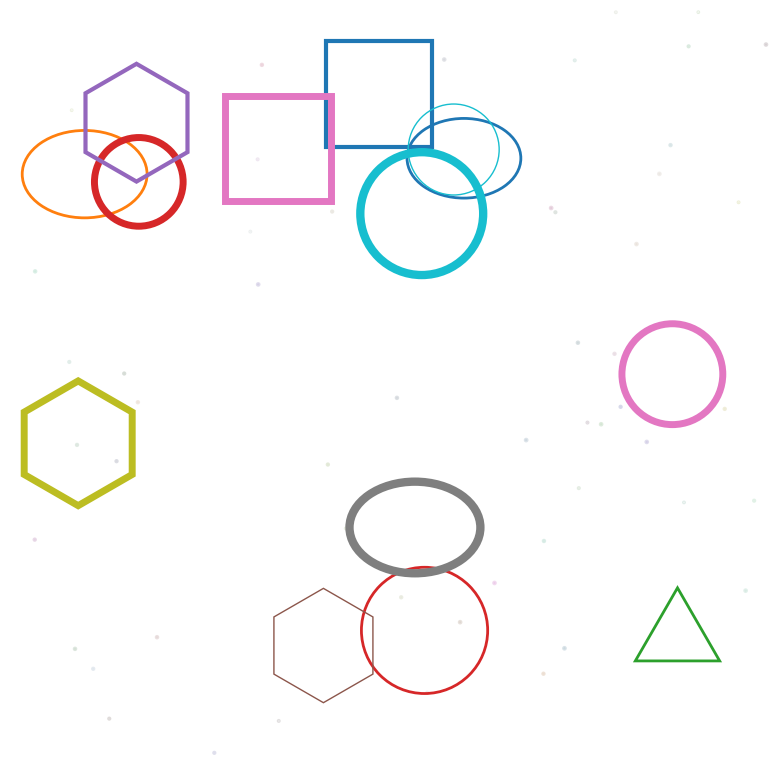[{"shape": "oval", "thickness": 1, "radius": 0.37, "center": [0.603, 0.794]}, {"shape": "square", "thickness": 1.5, "radius": 0.34, "center": [0.492, 0.878]}, {"shape": "oval", "thickness": 1, "radius": 0.41, "center": [0.11, 0.774]}, {"shape": "triangle", "thickness": 1, "radius": 0.32, "center": [0.88, 0.173]}, {"shape": "circle", "thickness": 2.5, "radius": 0.29, "center": [0.18, 0.764]}, {"shape": "circle", "thickness": 1, "radius": 0.41, "center": [0.551, 0.181]}, {"shape": "hexagon", "thickness": 1.5, "radius": 0.38, "center": [0.177, 0.841]}, {"shape": "hexagon", "thickness": 0.5, "radius": 0.37, "center": [0.42, 0.162]}, {"shape": "circle", "thickness": 2.5, "radius": 0.33, "center": [0.873, 0.514]}, {"shape": "square", "thickness": 2.5, "radius": 0.34, "center": [0.361, 0.807]}, {"shape": "oval", "thickness": 3, "radius": 0.42, "center": [0.539, 0.315]}, {"shape": "hexagon", "thickness": 2.5, "radius": 0.4, "center": [0.102, 0.424]}, {"shape": "circle", "thickness": 3, "radius": 0.4, "center": [0.548, 0.723]}, {"shape": "circle", "thickness": 0.5, "radius": 0.3, "center": [0.589, 0.806]}]